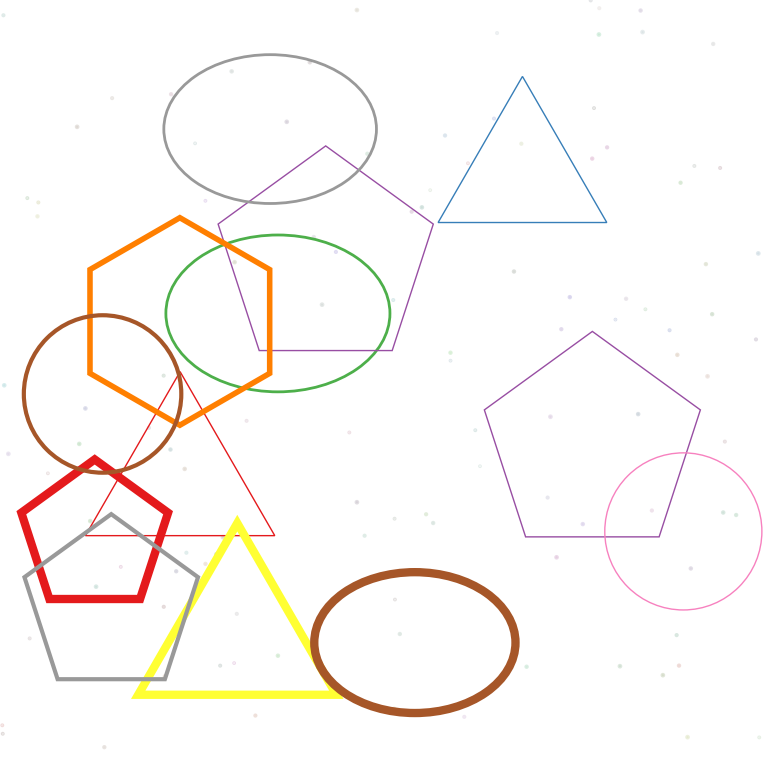[{"shape": "triangle", "thickness": 0.5, "radius": 0.71, "center": [0.234, 0.375]}, {"shape": "pentagon", "thickness": 3, "radius": 0.5, "center": [0.123, 0.303]}, {"shape": "triangle", "thickness": 0.5, "radius": 0.63, "center": [0.679, 0.774]}, {"shape": "oval", "thickness": 1, "radius": 0.73, "center": [0.361, 0.593]}, {"shape": "pentagon", "thickness": 0.5, "radius": 0.73, "center": [0.423, 0.664]}, {"shape": "pentagon", "thickness": 0.5, "radius": 0.74, "center": [0.769, 0.422]}, {"shape": "hexagon", "thickness": 2, "radius": 0.67, "center": [0.234, 0.583]}, {"shape": "triangle", "thickness": 3, "radius": 0.74, "center": [0.308, 0.172]}, {"shape": "circle", "thickness": 1.5, "radius": 0.51, "center": [0.133, 0.488]}, {"shape": "oval", "thickness": 3, "radius": 0.65, "center": [0.539, 0.165]}, {"shape": "circle", "thickness": 0.5, "radius": 0.51, "center": [0.887, 0.31]}, {"shape": "oval", "thickness": 1, "radius": 0.69, "center": [0.351, 0.832]}, {"shape": "pentagon", "thickness": 1.5, "radius": 0.59, "center": [0.144, 0.214]}]